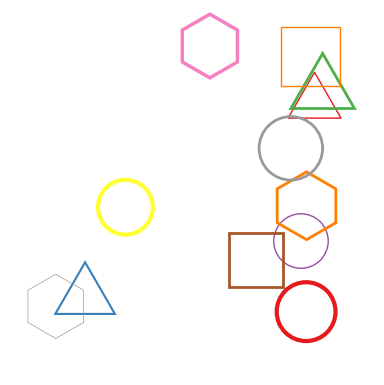[{"shape": "circle", "thickness": 3, "radius": 0.38, "center": [0.795, 0.191]}, {"shape": "triangle", "thickness": 1, "radius": 0.4, "center": [0.817, 0.733]}, {"shape": "triangle", "thickness": 1.5, "radius": 0.45, "center": [0.221, 0.229]}, {"shape": "triangle", "thickness": 2, "radius": 0.48, "center": [0.838, 0.766]}, {"shape": "circle", "thickness": 1, "radius": 0.35, "center": [0.782, 0.374]}, {"shape": "square", "thickness": 1, "radius": 0.38, "center": [0.807, 0.853]}, {"shape": "hexagon", "thickness": 2, "radius": 0.44, "center": [0.796, 0.466]}, {"shape": "circle", "thickness": 3, "radius": 0.36, "center": [0.326, 0.462]}, {"shape": "square", "thickness": 2, "radius": 0.35, "center": [0.664, 0.325]}, {"shape": "hexagon", "thickness": 2.5, "radius": 0.41, "center": [0.545, 0.88]}, {"shape": "hexagon", "thickness": 0.5, "radius": 0.42, "center": [0.145, 0.204]}, {"shape": "circle", "thickness": 2, "radius": 0.41, "center": [0.755, 0.615]}]